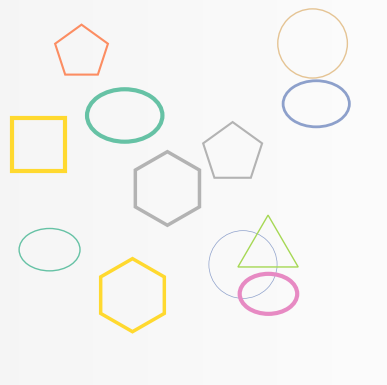[{"shape": "oval", "thickness": 1, "radius": 0.39, "center": [0.128, 0.352]}, {"shape": "oval", "thickness": 3, "radius": 0.49, "center": [0.322, 0.7]}, {"shape": "pentagon", "thickness": 1.5, "radius": 0.36, "center": [0.21, 0.864]}, {"shape": "circle", "thickness": 0.5, "radius": 0.44, "center": [0.627, 0.313]}, {"shape": "oval", "thickness": 2, "radius": 0.43, "center": [0.816, 0.73]}, {"shape": "oval", "thickness": 3, "radius": 0.37, "center": [0.693, 0.237]}, {"shape": "triangle", "thickness": 1, "radius": 0.45, "center": [0.692, 0.351]}, {"shape": "square", "thickness": 3, "radius": 0.34, "center": [0.1, 0.624]}, {"shape": "hexagon", "thickness": 2.5, "radius": 0.47, "center": [0.342, 0.233]}, {"shape": "circle", "thickness": 1, "radius": 0.45, "center": [0.807, 0.887]}, {"shape": "pentagon", "thickness": 1.5, "radius": 0.4, "center": [0.6, 0.603]}, {"shape": "hexagon", "thickness": 2.5, "radius": 0.48, "center": [0.432, 0.51]}]